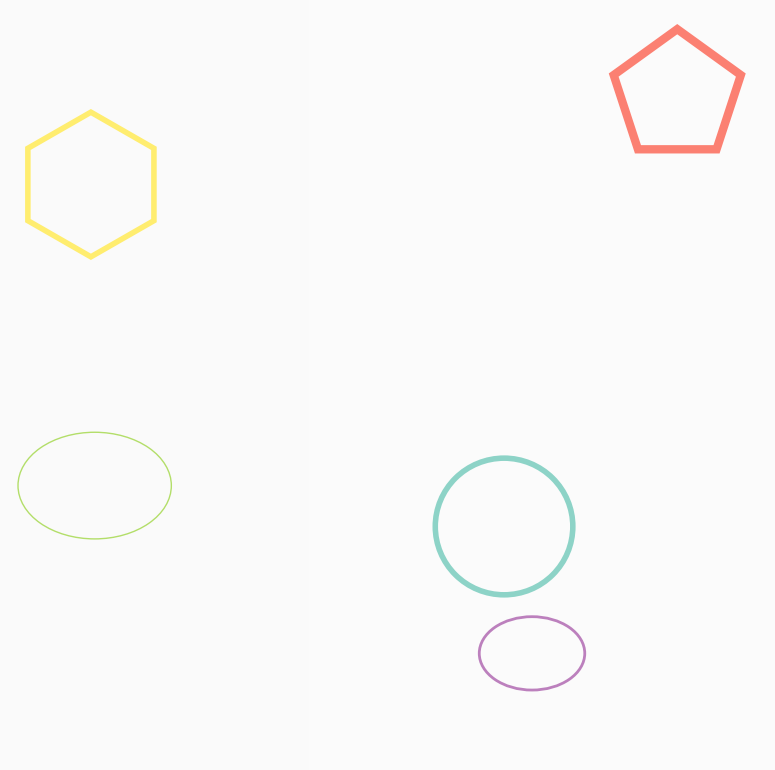[{"shape": "circle", "thickness": 2, "radius": 0.44, "center": [0.65, 0.316]}, {"shape": "pentagon", "thickness": 3, "radius": 0.43, "center": [0.874, 0.876]}, {"shape": "oval", "thickness": 0.5, "radius": 0.49, "center": [0.122, 0.369]}, {"shape": "oval", "thickness": 1, "radius": 0.34, "center": [0.686, 0.151]}, {"shape": "hexagon", "thickness": 2, "radius": 0.47, "center": [0.117, 0.76]}]